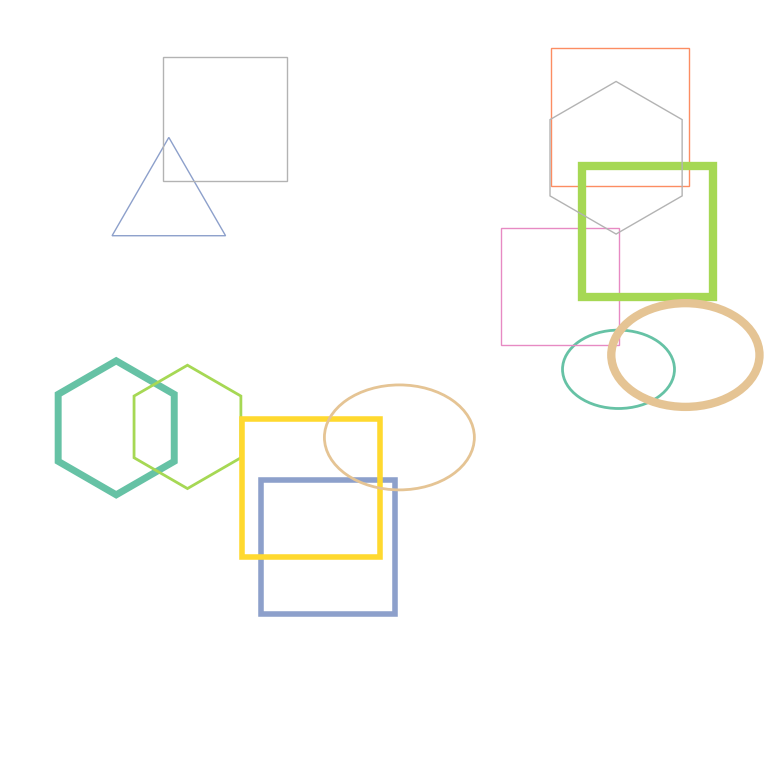[{"shape": "hexagon", "thickness": 2.5, "radius": 0.44, "center": [0.151, 0.444]}, {"shape": "oval", "thickness": 1, "radius": 0.36, "center": [0.803, 0.52]}, {"shape": "square", "thickness": 0.5, "radius": 0.45, "center": [0.806, 0.848]}, {"shape": "triangle", "thickness": 0.5, "radius": 0.43, "center": [0.219, 0.736]}, {"shape": "square", "thickness": 2, "radius": 0.43, "center": [0.426, 0.289]}, {"shape": "square", "thickness": 0.5, "radius": 0.38, "center": [0.727, 0.628]}, {"shape": "hexagon", "thickness": 1, "radius": 0.4, "center": [0.243, 0.446]}, {"shape": "square", "thickness": 3, "radius": 0.43, "center": [0.841, 0.7]}, {"shape": "square", "thickness": 2, "radius": 0.45, "center": [0.404, 0.366]}, {"shape": "oval", "thickness": 1, "radius": 0.49, "center": [0.519, 0.432]}, {"shape": "oval", "thickness": 3, "radius": 0.48, "center": [0.89, 0.539]}, {"shape": "square", "thickness": 0.5, "radius": 0.4, "center": [0.292, 0.846]}, {"shape": "hexagon", "thickness": 0.5, "radius": 0.5, "center": [0.8, 0.795]}]